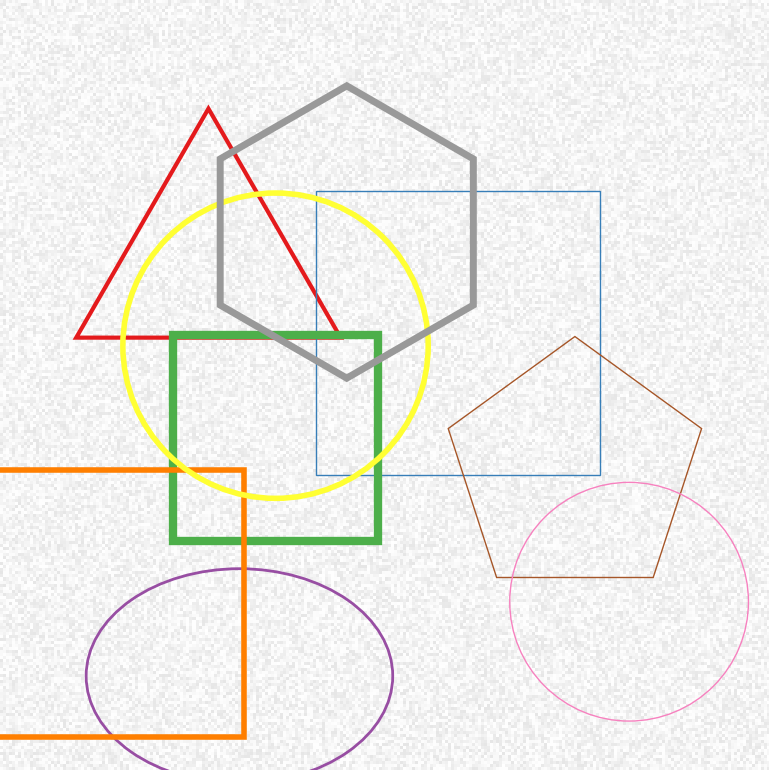[{"shape": "triangle", "thickness": 1.5, "radius": 0.99, "center": [0.271, 0.661]}, {"shape": "square", "thickness": 0.5, "radius": 0.92, "center": [0.595, 0.568]}, {"shape": "square", "thickness": 3, "radius": 0.67, "center": [0.358, 0.431]}, {"shape": "oval", "thickness": 1, "radius": 1.0, "center": [0.311, 0.122]}, {"shape": "square", "thickness": 2, "radius": 0.87, "center": [0.143, 0.216]}, {"shape": "circle", "thickness": 2, "radius": 0.99, "center": [0.358, 0.551]}, {"shape": "pentagon", "thickness": 0.5, "radius": 0.86, "center": [0.747, 0.39]}, {"shape": "circle", "thickness": 0.5, "radius": 0.77, "center": [0.817, 0.219]}, {"shape": "hexagon", "thickness": 2.5, "radius": 0.95, "center": [0.45, 0.699]}]